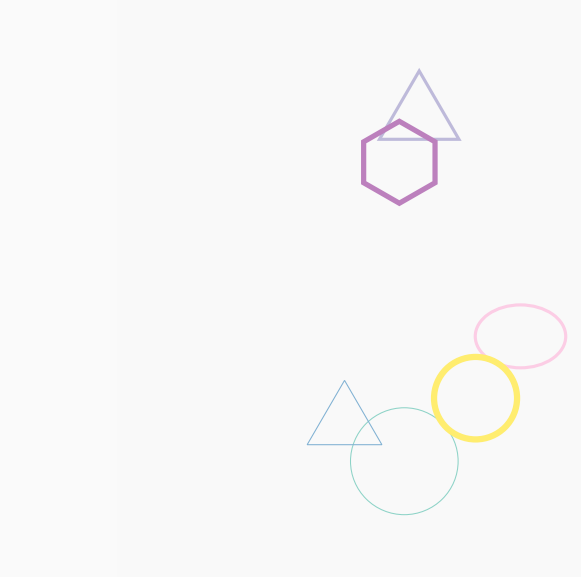[{"shape": "circle", "thickness": 0.5, "radius": 0.46, "center": [0.696, 0.2]}, {"shape": "triangle", "thickness": 1.5, "radius": 0.39, "center": [0.721, 0.797]}, {"shape": "triangle", "thickness": 0.5, "radius": 0.37, "center": [0.593, 0.266]}, {"shape": "oval", "thickness": 1.5, "radius": 0.39, "center": [0.895, 0.417]}, {"shape": "hexagon", "thickness": 2.5, "radius": 0.35, "center": [0.687, 0.718]}, {"shape": "circle", "thickness": 3, "radius": 0.36, "center": [0.818, 0.31]}]